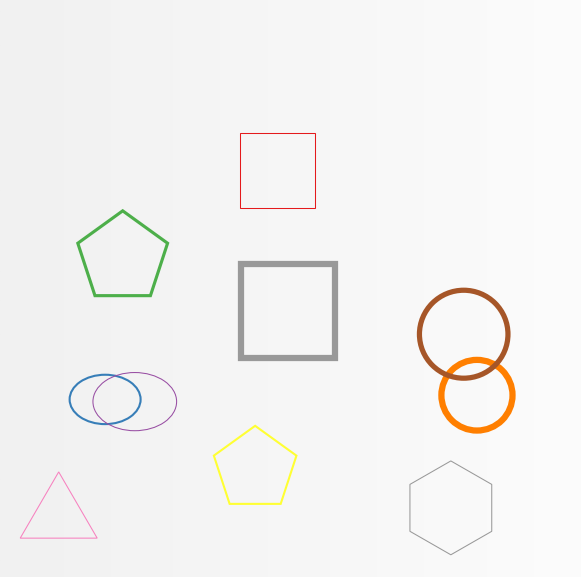[{"shape": "square", "thickness": 0.5, "radius": 0.33, "center": [0.478, 0.704]}, {"shape": "oval", "thickness": 1, "radius": 0.31, "center": [0.181, 0.307]}, {"shape": "pentagon", "thickness": 1.5, "radius": 0.41, "center": [0.211, 0.553]}, {"shape": "oval", "thickness": 0.5, "radius": 0.36, "center": [0.232, 0.304]}, {"shape": "circle", "thickness": 3, "radius": 0.31, "center": [0.821, 0.315]}, {"shape": "pentagon", "thickness": 1, "radius": 0.37, "center": [0.439, 0.187]}, {"shape": "circle", "thickness": 2.5, "radius": 0.38, "center": [0.798, 0.42]}, {"shape": "triangle", "thickness": 0.5, "radius": 0.38, "center": [0.101, 0.106]}, {"shape": "square", "thickness": 3, "radius": 0.41, "center": [0.496, 0.461]}, {"shape": "hexagon", "thickness": 0.5, "radius": 0.41, "center": [0.776, 0.12]}]